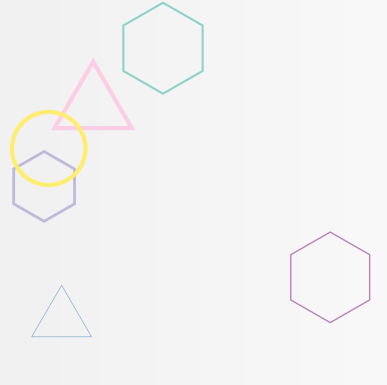[{"shape": "hexagon", "thickness": 1.5, "radius": 0.59, "center": [0.421, 0.875]}, {"shape": "hexagon", "thickness": 2, "radius": 0.45, "center": [0.114, 0.516]}, {"shape": "triangle", "thickness": 0.5, "radius": 0.45, "center": [0.159, 0.17]}, {"shape": "triangle", "thickness": 3, "radius": 0.58, "center": [0.24, 0.725]}, {"shape": "hexagon", "thickness": 1, "radius": 0.59, "center": [0.852, 0.28]}, {"shape": "circle", "thickness": 3, "radius": 0.47, "center": [0.126, 0.614]}]